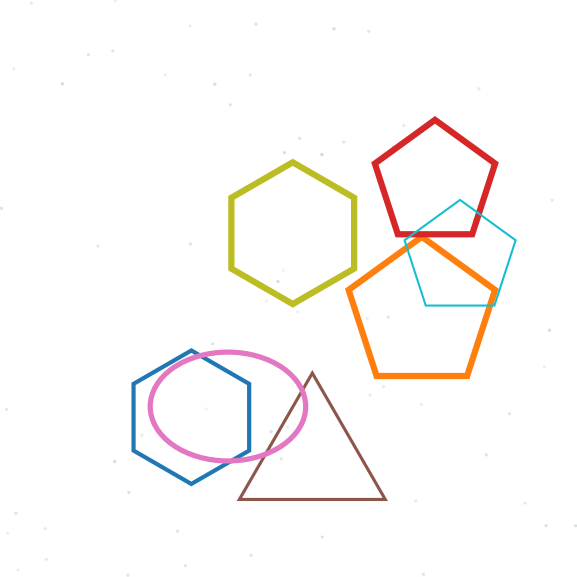[{"shape": "hexagon", "thickness": 2, "radius": 0.58, "center": [0.331, 0.277]}, {"shape": "pentagon", "thickness": 3, "radius": 0.67, "center": [0.73, 0.456]}, {"shape": "pentagon", "thickness": 3, "radius": 0.55, "center": [0.753, 0.682]}, {"shape": "triangle", "thickness": 1.5, "radius": 0.73, "center": [0.541, 0.207]}, {"shape": "oval", "thickness": 2.5, "radius": 0.67, "center": [0.395, 0.295]}, {"shape": "hexagon", "thickness": 3, "radius": 0.61, "center": [0.507, 0.595]}, {"shape": "pentagon", "thickness": 1, "radius": 0.51, "center": [0.797, 0.552]}]